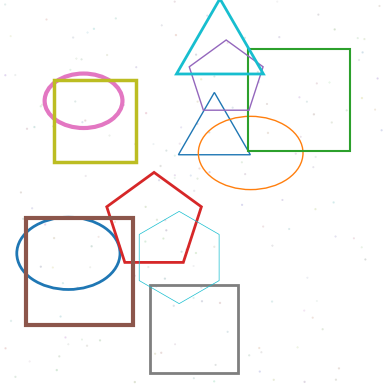[{"shape": "oval", "thickness": 2, "radius": 0.67, "center": [0.178, 0.342]}, {"shape": "triangle", "thickness": 1, "radius": 0.54, "center": [0.557, 0.652]}, {"shape": "oval", "thickness": 1, "radius": 0.68, "center": [0.651, 0.603]}, {"shape": "square", "thickness": 1.5, "radius": 0.66, "center": [0.776, 0.741]}, {"shape": "pentagon", "thickness": 2, "radius": 0.65, "center": [0.4, 0.423]}, {"shape": "pentagon", "thickness": 1, "radius": 0.5, "center": [0.587, 0.795]}, {"shape": "square", "thickness": 3, "radius": 0.69, "center": [0.207, 0.294]}, {"shape": "oval", "thickness": 3, "radius": 0.51, "center": [0.217, 0.738]}, {"shape": "square", "thickness": 2, "radius": 0.57, "center": [0.504, 0.146]}, {"shape": "square", "thickness": 2.5, "radius": 0.53, "center": [0.246, 0.686]}, {"shape": "triangle", "thickness": 2, "radius": 0.65, "center": [0.571, 0.873]}, {"shape": "hexagon", "thickness": 0.5, "radius": 0.6, "center": [0.465, 0.331]}]